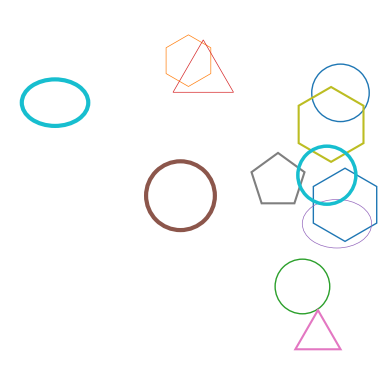[{"shape": "circle", "thickness": 1, "radius": 0.37, "center": [0.884, 0.759]}, {"shape": "hexagon", "thickness": 1, "radius": 0.48, "center": [0.896, 0.468]}, {"shape": "hexagon", "thickness": 0.5, "radius": 0.34, "center": [0.489, 0.842]}, {"shape": "circle", "thickness": 1, "radius": 0.35, "center": [0.786, 0.256]}, {"shape": "triangle", "thickness": 0.5, "radius": 0.45, "center": [0.528, 0.806]}, {"shape": "oval", "thickness": 0.5, "radius": 0.45, "center": [0.875, 0.419]}, {"shape": "circle", "thickness": 3, "radius": 0.45, "center": [0.469, 0.492]}, {"shape": "triangle", "thickness": 1.5, "radius": 0.34, "center": [0.826, 0.127]}, {"shape": "pentagon", "thickness": 1.5, "radius": 0.36, "center": [0.722, 0.53]}, {"shape": "hexagon", "thickness": 1.5, "radius": 0.49, "center": [0.86, 0.677]}, {"shape": "circle", "thickness": 2.5, "radius": 0.38, "center": [0.849, 0.545]}, {"shape": "oval", "thickness": 3, "radius": 0.43, "center": [0.143, 0.733]}]